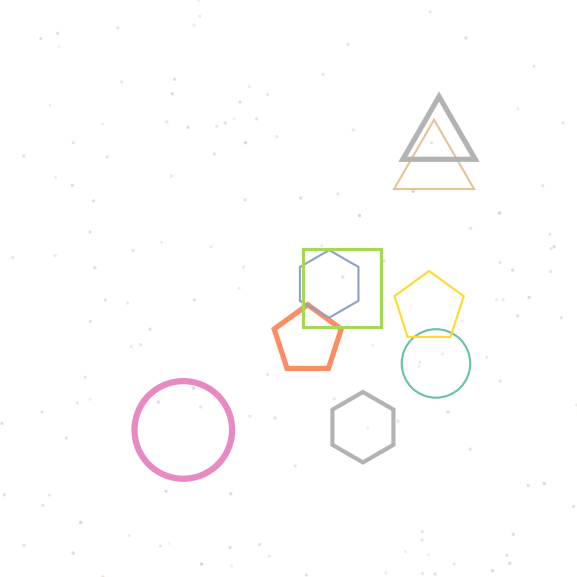[{"shape": "circle", "thickness": 1, "radius": 0.3, "center": [0.755, 0.37]}, {"shape": "pentagon", "thickness": 2.5, "radius": 0.31, "center": [0.533, 0.411]}, {"shape": "hexagon", "thickness": 1, "radius": 0.29, "center": [0.57, 0.508]}, {"shape": "circle", "thickness": 3, "radius": 0.42, "center": [0.317, 0.255]}, {"shape": "square", "thickness": 1.5, "radius": 0.34, "center": [0.592, 0.501]}, {"shape": "pentagon", "thickness": 1, "radius": 0.32, "center": [0.743, 0.467]}, {"shape": "triangle", "thickness": 1, "radius": 0.4, "center": [0.752, 0.712]}, {"shape": "hexagon", "thickness": 2, "radius": 0.3, "center": [0.628, 0.259]}, {"shape": "triangle", "thickness": 2.5, "radius": 0.36, "center": [0.76, 0.76]}]